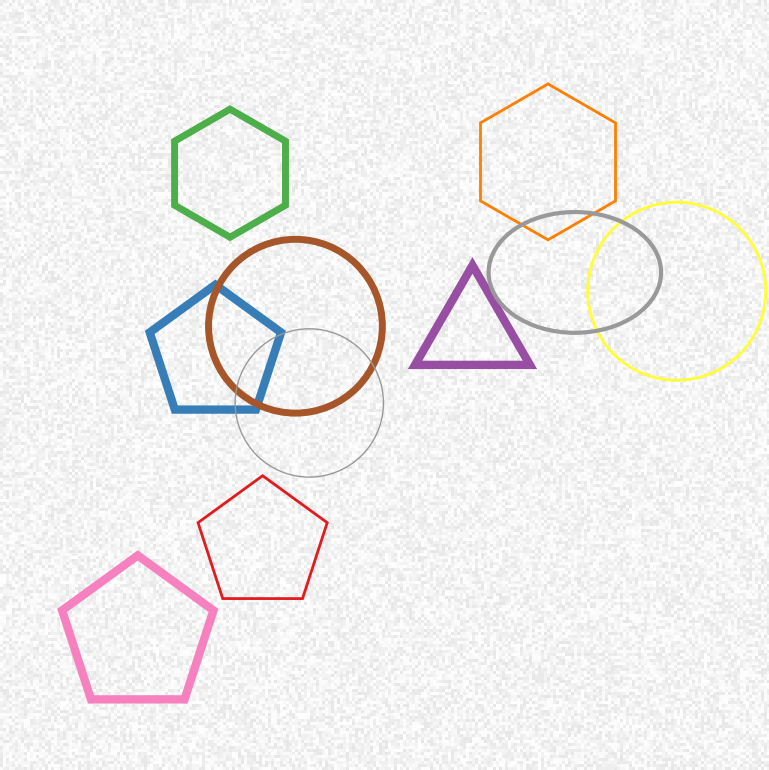[{"shape": "pentagon", "thickness": 1, "radius": 0.44, "center": [0.341, 0.294]}, {"shape": "pentagon", "thickness": 3, "radius": 0.45, "center": [0.28, 0.541]}, {"shape": "hexagon", "thickness": 2.5, "radius": 0.42, "center": [0.299, 0.775]}, {"shape": "triangle", "thickness": 3, "radius": 0.43, "center": [0.614, 0.569]}, {"shape": "hexagon", "thickness": 1, "radius": 0.51, "center": [0.712, 0.79]}, {"shape": "circle", "thickness": 1, "radius": 0.58, "center": [0.879, 0.622]}, {"shape": "circle", "thickness": 2.5, "radius": 0.56, "center": [0.384, 0.576]}, {"shape": "pentagon", "thickness": 3, "radius": 0.52, "center": [0.179, 0.175]}, {"shape": "circle", "thickness": 0.5, "radius": 0.48, "center": [0.402, 0.477]}, {"shape": "oval", "thickness": 1.5, "radius": 0.56, "center": [0.747, 0.646]}]